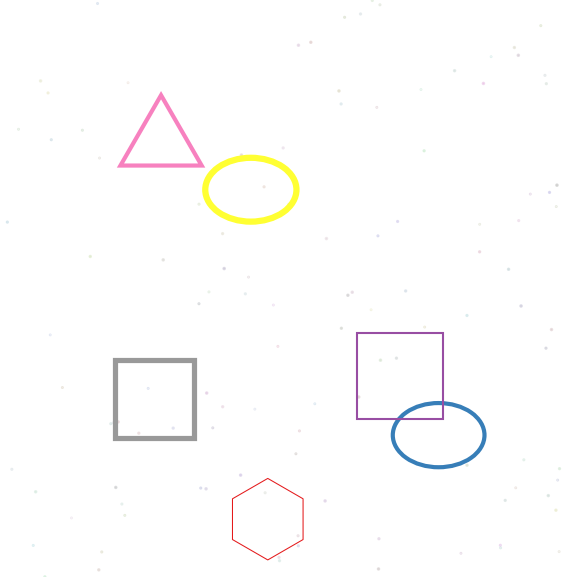[{"shape": "hexagon", "thickness": 0.5, "radius": 0.35, "center": [0.464, 0.1]}, {"shape": "oval", "thickness": 2, "radius": 0.4, "center": [0.76, 0.246]}, {"shape": "square", "thickness": 1, "radius": 0.37, "center": [0.693, 0.348]}, {"shape": "oval", "thickness": 3, "radius": 0.39, "center": [0.434, 0.671]}, {"shape": "triangle", "thickness": 2, "radius": 0.41, "center": [0.279, 0.753]}, {"shape": "square", "thickness": 2.5, "radius": 0.34, "center": [0.268, 0.308]}]